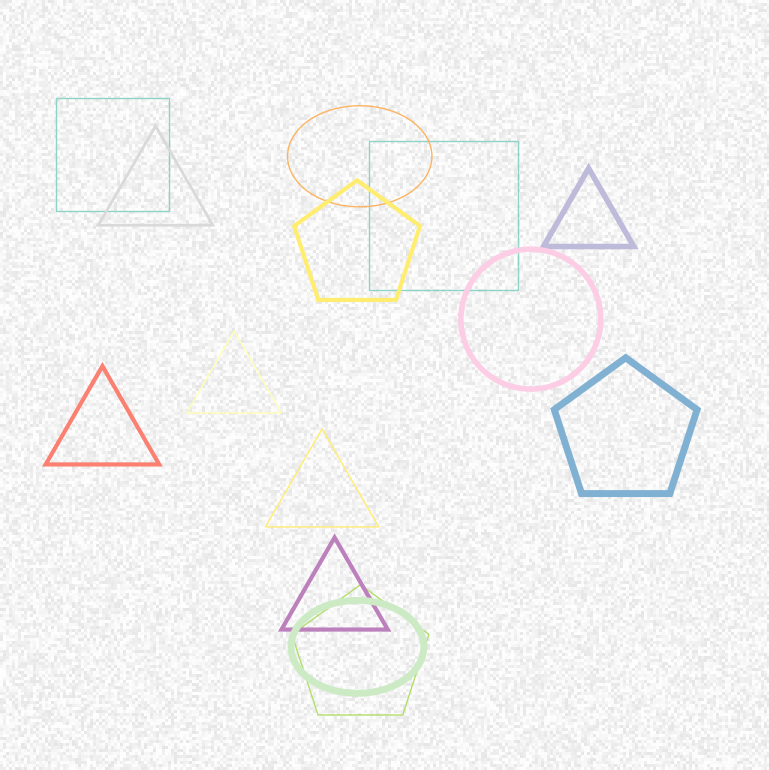[{"shape": "square", "thickness": 0.5, "radius": 0.49, "center": [0.576, 0.72]}, {"shape": "square", "thickness": 0.5, "radius": 0.37, "center": [0.146, 0.799]}, {"shape": "triangle", "thickness": 0.5, "radius": 0.36, "center": [0.304, 0.499]}, {"shape": "triangle", "thickness": 2, "radius": 0.34, "center": [0.765, 0.714]}, {"shape": "triangle", "thickness": 1.5, "radius": 0.43, "center": [0.133, 0.439]}, {"shape": "pentagon", "thickness": 2.5, "radius": 0.49, "center": [0.813, 0.438]}, {"shape": "oval", "thickness": 0.5, "radius": 0.47, "center": [0.467, 0.797]}, {"shape": "pentagon", "thickness": 0.5, "radius": 0.47, "center": [0.468, 0.147]}, {"shape": "circle", "thickness": 2, "radius": 0.45, "center": [0.689, 0.586]}, {"shape": "triangle", "thickness": 1, "radius": 0.43, "center": [0.202, 0.75]}, {"shape": "triangle", "thickness": 1.5, "radius": 0.4, "center": [0.435, 0.222]}, {"shape": "oval", "thickness": 2.5, "radius": 0.43, "center": [0.464, 0.16]}, {"shape": "pentagon", "thickness": 1.5, "radius": 0.43, "center": [0.464, 0.68]}, {"shape": "triangle", "thickness": 0.5, "radius": 0.42, "center": [0.418, 0.358]}]